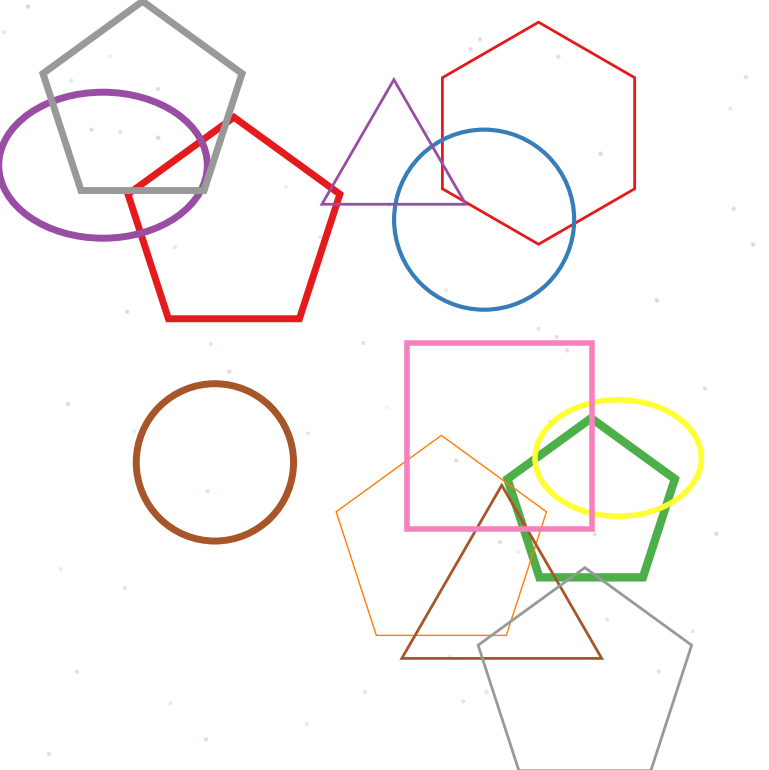[{"shape": "pentagon", "thickness": 2.5, "radius": 0.72, "center": [0.304, 0.703]}, {"shape": "hexagon", "thickness": 1, "radius": 0.72, "center": [0.699, 0.827]}, {"shape": "circle", "thickness": 1.5, "radius": 0.58, "center": [0.629, 0.715]}, {"shape": "pentagon", "thickness": 3, "radius": 0.57, "center": [0.768, 0.343]}, {"shape": "oval", "thickness": 2.5, "radius": 0.68, "center": [0.134, 0.785]}, {"shape": "triangle", "thickness": 1, "radius": 0.54, "center": [0.512, 0.789]}, {"shape": "pentagon", "thickness": 0.5, "radius": 0.72, "center": [0.573, 0.291]}, {"shape": "oval", "thickness": 2, "radius": 0.54, "center": [0.803, 0.405]}, {"shape": "triangle", "thickness": 1, "radius": 0.75, "center": [0.652, 0.22]}, {"shape": "circle", "thickness": 2.5, "radius": 0.51, "center": [0.279, 0.4]}, {"shape": "square", "thickness": 2, "radius": 0.6, "center": [0.649, 0.434]}, {"shape": "pentagon", "thickness": 1, "radius": 0.73, "center": [0.76, 0.117]}, {"shape": "pentagon", "thickness": 2.5, "radius": 0.68, "center": [0.185, 0.862]}]